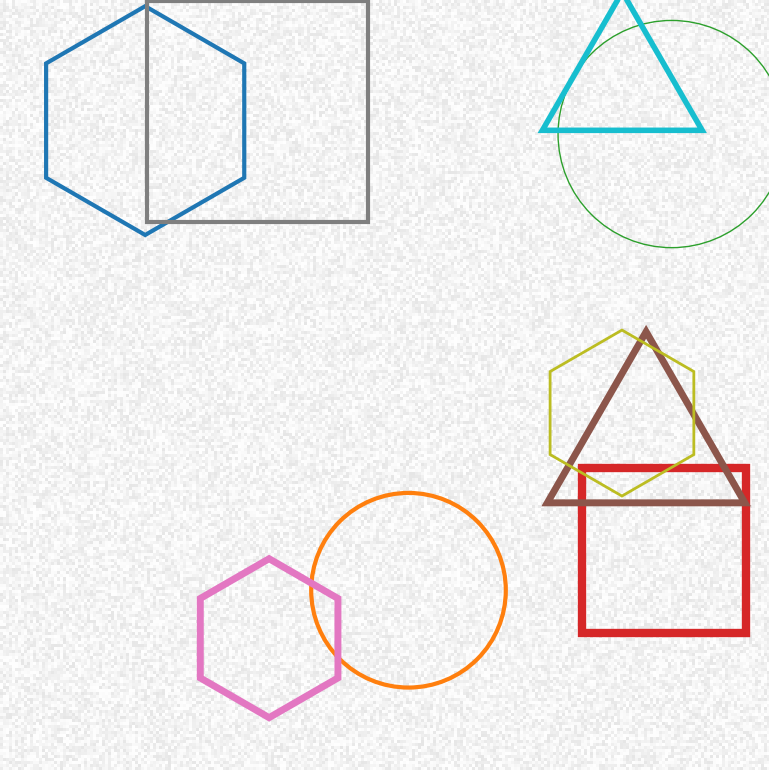[{"shape": "hexagon", "thickness": 1.5, "radius": 0.74, "center": [0.189, 0.843]}, {"shape": "circle", "thickness": 1.5, "radius": 0.63, "center": [0.531, 0.233]}, {"shape": "circle", "thickness": 0.5, "radius": 0.74, "center": [0.872, 0.826]}, {"shape": "square", "thickness": 3, "radius": 0.54, "center": [0.862, 0.285]}, {"shape": "triangle", "thickness": 2.5, "radius": 0.74, "center": [0.839, 0.421]}, {"shape": "hexagon", "thickness": 2.5, "radius": 0.52, "center": [0.349, 0.171]}, {"shape": "square", "thickness": 1.5, "radius": 0.72, "center": [0.334, 0.855]}, {"shape": "hexagon", "thickness": 1, "radius": 0.54, "center": [0.808, 0.464]}, {"shape": "triangle", "thickness": 2, "radius": 0.6, "center": [0.808, 0.891]}]